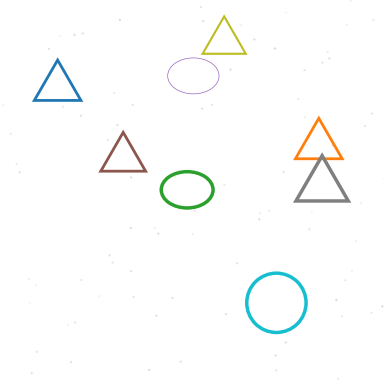[{"shape": "triangle", "thickness": 2, "radius": 0.35, "center": [0.15, 0.774]}, {"shape": "triangle", "thickness": 2, "radius": 0.35, "center": [0.828, 0.623]}, {"shape": "oval", "thickness": 2.5, "radius": 0.34, "center": [0.486, 0.507]}, {"shape": "oval", "thickness": 0.5, "radius": 0.33, "center": [0.502, 0.803]}, {"shape": "triangle", "thickness": 2, "radius": 0.34, "center": [0.32, 0.589]}, {"shape": "triangle", "thickness": 2.5, "radius": 0.39, "center": [0.837, 0.517]}, {"shape": "triangle", "thickness": 1.5, "radius": 0.32, "center": [0.582, 0.893]}, {"shape": "circle", "thickness": 2.5, "radius": 0.39, "center": [0.718, 0.213]}]